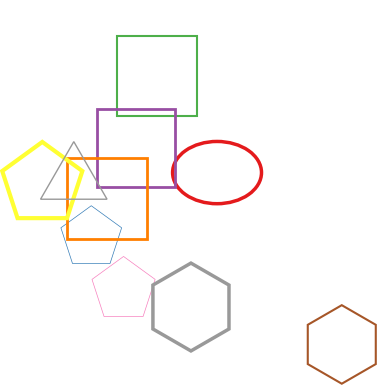[{"shape": "oval", "thickness": 2.5, "radius": 0.58, "center": [0.564, 0.552]}, {"shape": "pentagon", "thickness": 0.5, "radius": 0.41, "center": [0.237, 0.383]}, {"shape": "square", "thickness": 1.5, "radius": 0.52, "center": [0.408, 0.803]}, {"shape": "square", "thickness": 2, "radius": 0.51, "center": [0.354, 0.615]}, {"shape": "square", "thickness": 2, "radius": 0.52, "center": [0.277, 0.484]}, {"shape": "pentagon", "thickness": 3, "radius": 0.55, "center": [0.11, 0.522]}, {"shape": "hexagon", "thickness": 1.5, "radius": 0.51, "center": [0.888, 0.105]}, {"shape": "pentagon", "thickness": 0.5, "radius": 0.43, "center": [0.321, 0.248]}, {"shape": "triangle", "thickness": 1, "radius": 0.5, "center": [0.192, 0.532]}, {"shape": "hexagon", "thickness": 2.5, "radius": 0.57, "center": [0.496, 0.203]}]